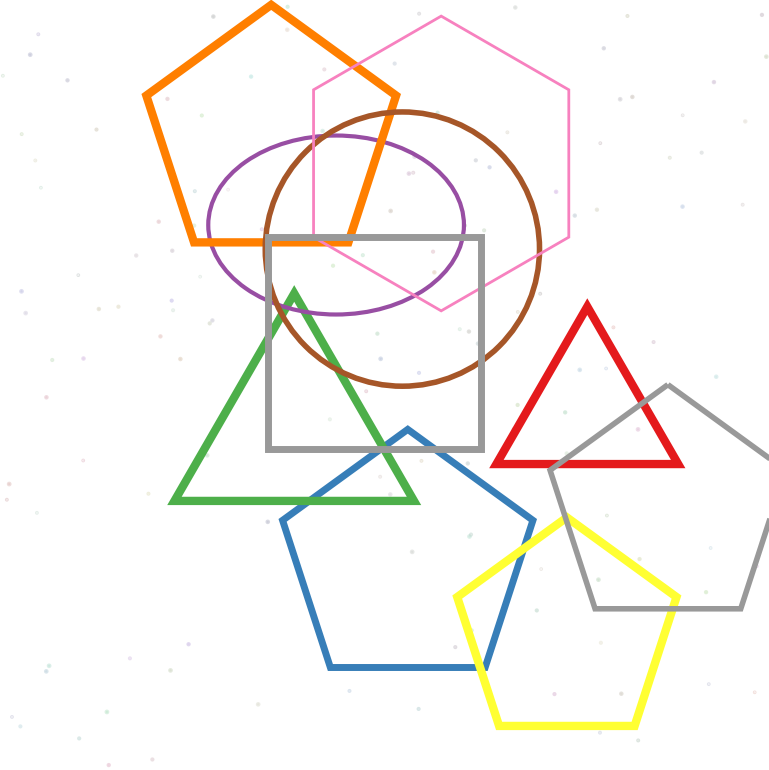[{"shape": "triangle", "thickness": 3, "radius": 0.68, "center": [0.763, 0.465]}, {"shape": "pentagon", "thickness": 2.5, "radius": 0.85, "center": [0.53, 0.271]}, {"shape": "triangle", "thickness": 3, "radius": 0.9, "center": [0.382, 0.439]}, {"shape": "oval", "thickness": 1.5, "radius": 0.83, "center": [0.436, 0.708]}, {"shape": "pentagon", "thickness": 3, "radius": 0.85, "center": [0.352, 0.823]}, {"shape": "pentagon", "thickness": 3, "radius": 0.75, "center": [0.736, 0.178]}, {"shape": "circle", "thickness": 2, "radius": 0.89, "center": [0.523, 0.677]}, {"shape": "hexagon", "thickness": 1, "radius": 0.96, "center": [0.573, 0.788]}, {"shape": "square", "thickness": 2.5, "radius": 0.69, "center": [0.486, 0.555]}, {"shape": "pentagon", "thickness": 2, "radius": 0.8, "center": [0.867, 0.34]}]